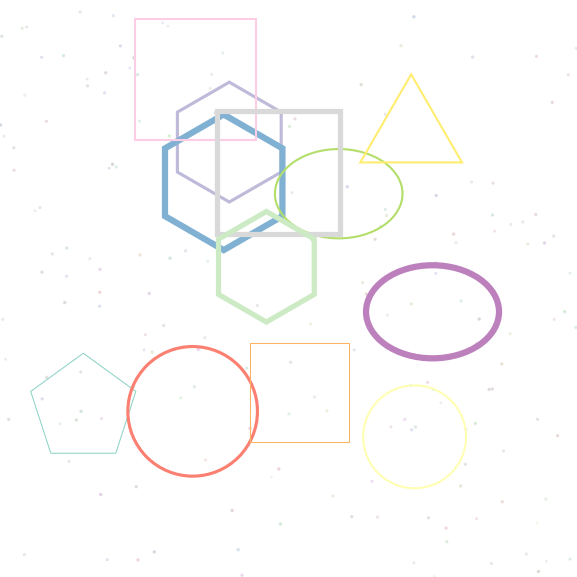[{"shape": "pentagon", "thickness": 0.5, "radius": 0.48, "center": [0.144, 0.292]}, {"shape": "circle", "thickness": 1, "radius": 0.45, "center": [0.718, 0.243]}, {"shape": "hexagon", "thickness": 1.5, "radius": 0.52, "center": [0.397, 0.753]}, {"shape": "circle", "thickness": 1.5, "radius": 0.56, "center": [0.334, 0.287]}, {"shape": "hexagon", "thickness": 3, "radius": 0.59, "center": [0.387, 0.684]}, {"shape": "square", "thickness": 0.5, "radius": 0.43, "center": [0.518, 0.319]}, {"shape": "oval", "thickness": 1, "radius": 0.55, "center": [0.587, 0.664]}, {"shape": "square", "thickness": 1, "radius": 0.52, "center": [0.339, 0.861]}, {"shape": "square", "thickness": 2.5, "radius": 0.53, "center": [0.482, 0.701]}, {"shape": "oval", "thickness": 3, "radius": 0.58, "center": [0.749, 0.459]}, {"shape": "hexagon", "thickness": 2.5, "radius": 0.48, "center": [0.461, 0.537]}, {"shape": "triangle", "thickness": 1, "radius": 0.51, "center": [0.712, 0.769]}]